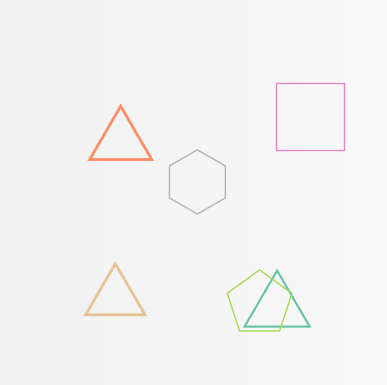[{"shape": "triangle", "thickness": 1.5, "radius": 0.49, "center": [0.715, 0.2]}, {"shape": "triangle", "thickness": 2, "radius": 0.46, "center": [0.311, 0.632]}, {"shape": "square", "thickness": 1, "radius": 0.44, "center": [0.799, 0.697]}, {"shape": "pentagon", "thickness": 1, "radius": 0.44, "center": [0.67, 0.211]}, {"shape": "triangle", "thickness": 2, "radius": 0.44, "center": [0.298, 0.227]}, {"shape": "hexagon", "thickness": 1, "radius": 0.42, "center": [0.509, 0.527]}]